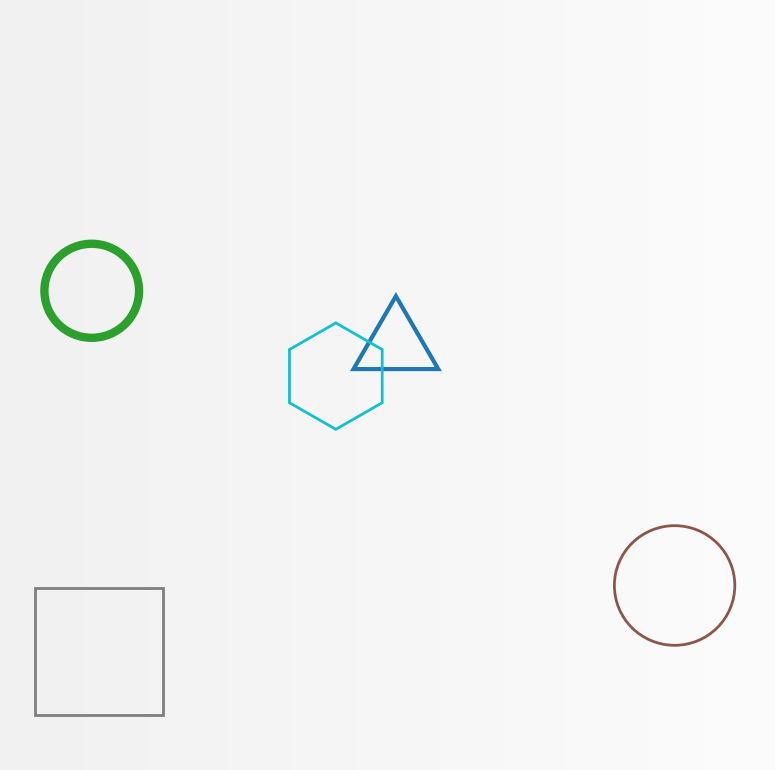[{"shape": "triangle", "thickness": 1.5, "radius": 0.32, "center": [0.511, 0.552]}, {"shape": "circle", "thickness": 3, "radius": 0.31, "center": [0.118, 0.622]}, {"shape": "circle", "thickness": 1, "radius": 0.39, "center": [0.87, 0.24]}, {"shape": "square", "thickness": 1, "radius": 0.41, "center": [0.128, 0.154]}, {"shape": "hexagon", "thickness": 1, "radius": 0.35, "center": [0.433, 0.512]}]